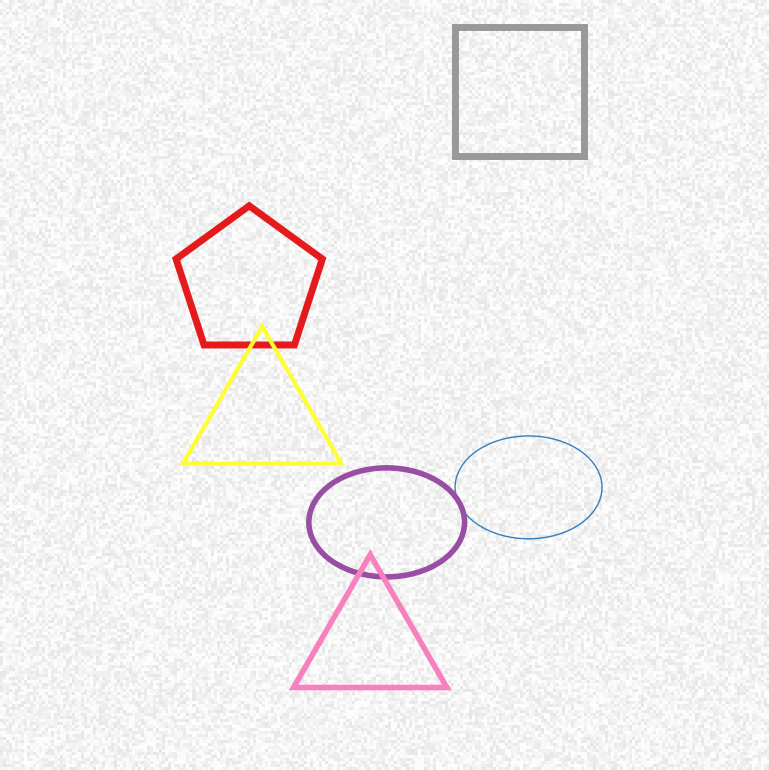[{"shape": "pentagon", "thickness": 2.5, "radius": 0.5, "center": [0.324, 0.633]}, {"shape": "oval", "thickness": 0.5, "radius": 0.48, "center": [0.686, 0.367]}, {"shape": "oval", "thickness": 2, "radius": 0.51, "center": [0.502, 0.322]}, {"shape": "triangle", "thickness": 1.5, "radius": 0.59, "center": [0.34, 0.457]}, {"shape": "triangle", "thickness": 2, "radius": 0.57, "center": [0.481, 0.165]}, {"shape": "square", "thickness": 2.5, "radius": 0.42, "center": [0.675, 0.881]}]